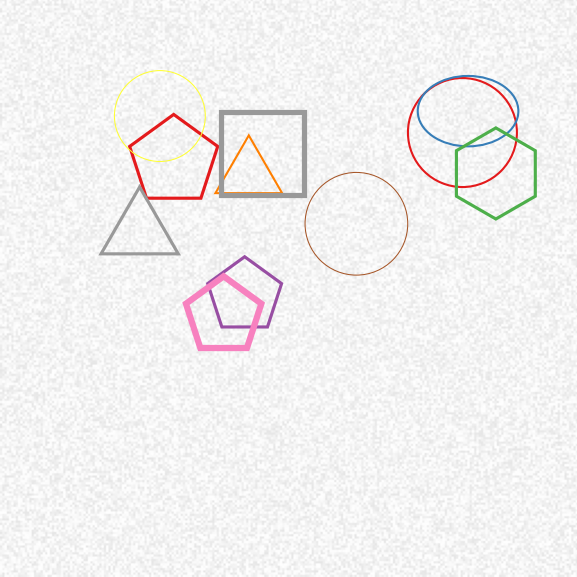[{"shape": "circle", "thickness": 1, "radius": 0.47, "center": [0.801, 0.77]}, {"shape": "pentagon", "thickness": 1.5, "radius": 0.4, "center": [0.301, 0.721]}, {"shape": "oval", "thickness": 1, "radius": 0.44, "center": [0.81, 0.807]}, {"shape": "hexagon", "thickness": 1.5, "radius": 0.39, "center": [0.859, 0.699]}, {"shape": "pentagon", "thickness": 1.5, "radius": 0.34, "center": [0.424, 0.487]}, {"shape": "triangle", "thickness": 1, "radius": 0.33, "center": [0.431, 0.698]}, {"shape": "circle", "thickness": 0.5, "radius": 0.39, "center": [0.277, 0.798]}, {"shape": "circle", "thickness": 0.5, "radius": 0.44, "center": [0.617, 0.612]}, {"shape": "pentagon", "thickness": 3, "radius": 0.34, "center": [0.387, 0.452]}, {"shape": "triangle", "thickness": 1.5, "radius": 0.39, "center": [0.242, 0.598]}, {"shape": "square", "thickness": 2.5, "radius": 0.36, "center": [0.455, 0.733]}]